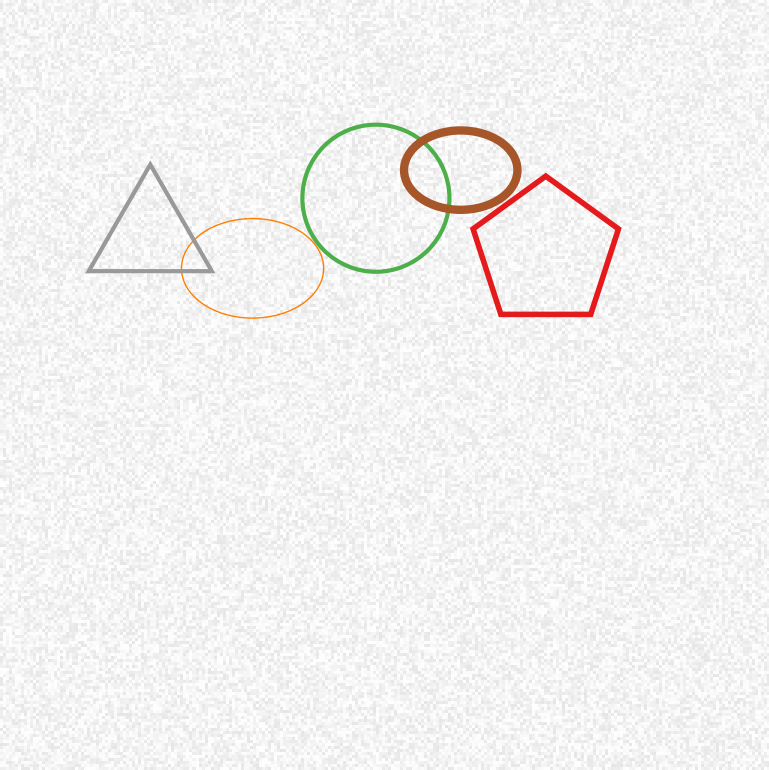[{"shape": "pentagon", "thickness": 2, "radius": 0.5, "center": [0.709, 0.672]}, {"shape": "circle", "thickness": 1.5, "radius": 0.48, "center": [0.488, 0.743]}, {"shape": "oval", "thickness": 0.5, "radius": 0.46, "center": [0.328, 0.652]}, {"shape": "oval", "thickness": 3, "radius": 0.37, "center": [0.598, 0.779]}, {"shape": "triangle", "thickness": 1.5, "radius": 0.46, "center": [0.195, 0.694]}]